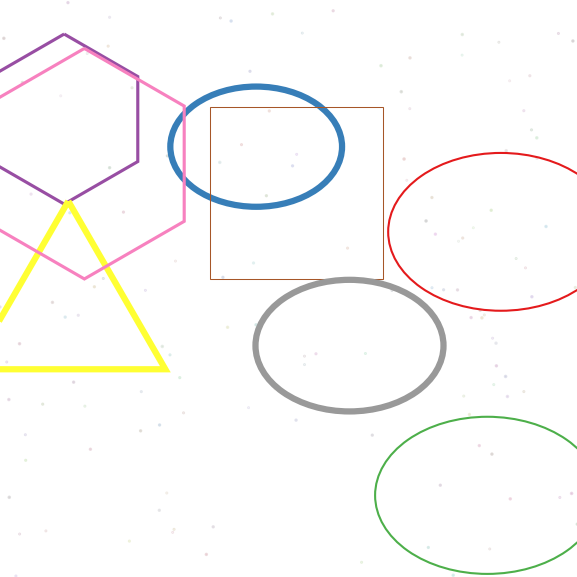[{"shape": "oval", "thickness": 1, "radius": 0.98, "center": [0.867, 0.598]}, {"shape": "oval", "thickness": 3, "radius": 0.74, "center": [0.444, 0.745]}, {"shape": "oval", "thickness": 1, "radius": 0.97, "center": [0.844, 0.141]}, {"shape": "hexagon", "thickness": 1.5, "radius": 0.74, "center": [0.111, 0.793]}, {"shape": "triangle", "thickness": 3, "radius": 0.97, "center": [0.118, 0.457]}, {"shape": "square", "thickness": 0.5, "radius": 0.75, "center": [0.514, 0.665]}, {"shape": "hexagon", "thickness": 1.5, "radius": 1.0, "center": [0.146, 0.716]}, {"shape": "oval", "thickness": 3, "radius": 0.81, "center": [0.605, 0.401]}]